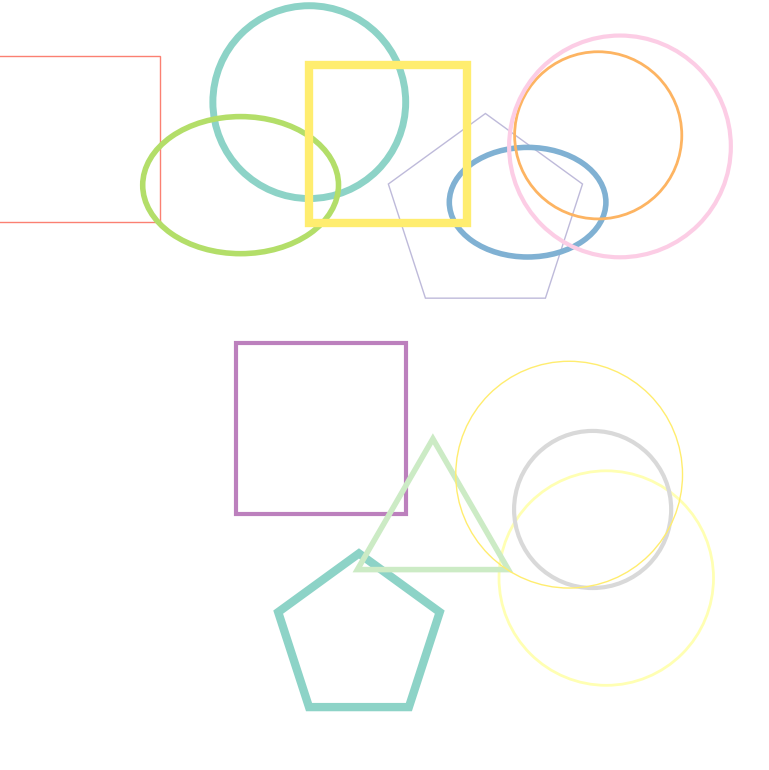[{"shape": "circle", "thickness": 2.5, "radius": 0.63, "center": [0.402, 0.867]}, {"shape": "pentagon", "thickness": 3, "radius": 0.55, "center": [0.466, 0.171]}, {"shape": "circle", "thickness": 1, "radius": 0.7, "center": [0.787, 0.249]}, {"shape": "pentagon", "thickness": 0.5, "radius": 0.66, "center": [0.63, 0.72]}, {"shape": "square", "thickness": 0.5, "radius": 0.54, "center": [0.101, 0.82]}, {"shape": "oval", "thickness": 2, "radius": 0.51, "center": [0.685, 0.737]}, {"shape": "circle", "thickness": 1, "radius": 0.54, "center": [0.777, 0.824]}, {"shape": "oval", "thickness": 2, "radius": 0.64, "center": [0.312, 0.76]}, {"shape": "circle", "thickness": 1.5, "radius": 0.72, "center": [0.805, 0.81]}, {"shape": "circle", "thickness": 1.5, "radius": 0.51, "center": [0.77, 0.338]}, {"shape": "square", "thickness": 1.5, "radius": 0.55, "center": [0.417, 0.444]}, {"shape": "triangle", "thickness": 2, "radius": 0.57, "center": [0.562, 0.317]}, {"shape": "circle", "thickness": 0.5, "radius": 0.74, "center": [0.739, 0.384]}, {"shape": "square", "thickness": 3, "radius": 0.51, "center": [0.504, 0.813]}]